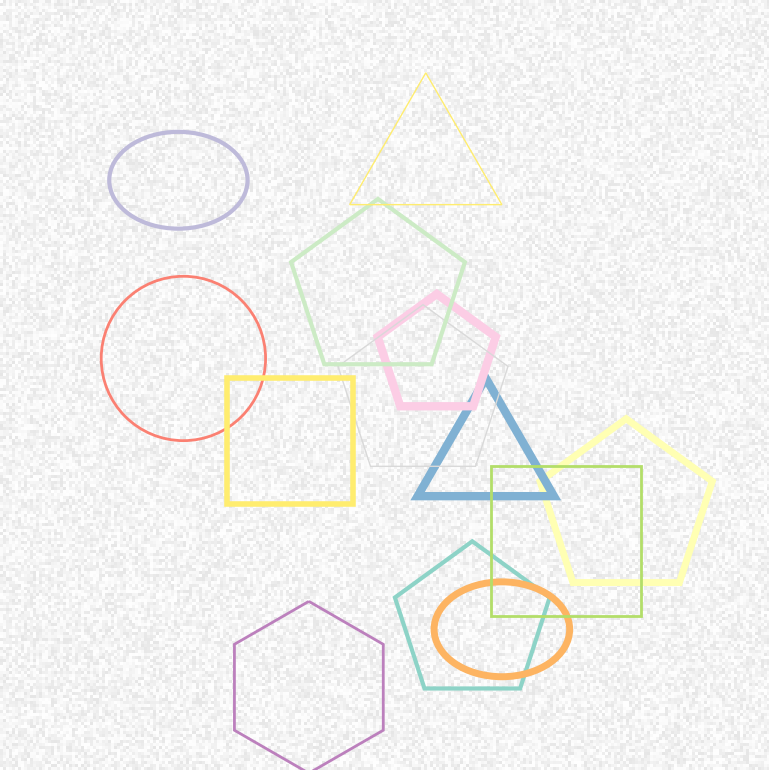[{"shape": "pentagon", "thickness": 1.5, "radius": 0.53, "center": [0.613, 0.191]}, {"shape": "pentagon", "thickness": 2.5, "radius": 0.59, "center": [0.813, 0.339]}, {"shape": "oval", "thickness": 1.5, "radius": 0.45, "center": [0.232, 0.766]}, {"shape": "circle", "thickness": 1, "radius": 0.53, "center": [0.238, 0.534]}, {"shape": "triangle", "thickness": 3, "radius": 0.51, "center": [0.631, 0.407]}, {"shape": "oval", "thickness": 2.5, "radius": 0.44, "center": [0.652, 0.183]}, {"shape": "square", "thickness": 1, "radius": 0.49, "center": [0.735, 0.297]}, {"shape": "pentagon", "thickness": 3, "radius": 0.4, "center": [0.567, 0.538]}, {"shape": "pentagon", "thickness": 0.5, "radius": 0.58, "center": [0.549, 0.488]}, {"shape": "hexagon", "thickness": 1, "radius": 0.56, "center": [0.401, 0.107]}, {"shape": "pentagon", "thickness": 1.5, "radius": 0.59, "center": [0.491, 0.623]}, {"shape": "square", "thickness": 2, "radius": 0.41, "center": [0.377, 0.427]}, {"shape": "triangle", "thickness": 0.5, "radius": 0.57, "center": [0.553, 0.791]}]